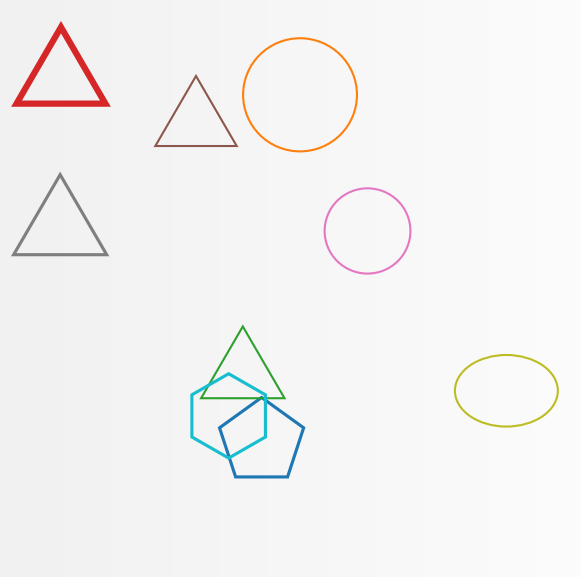[{"shape": "pentagon", "thickness": 1.5, "radius": 0.38, "center": [0.45, 0.235]}, {"shape": "circle", "thickness": 1, "radius": 0.49, "center": [0.516, 0.835]}, {"shape": "triangle", "thickness": 1, "radius": 0.41, "center": [0.418, 0.351]}, {"shape": "triangle", "thickness": 3, "radius": 0.44, "center": [0.105, 0.864]}, {"shape": "triangle", "thickness": 1, "radius": 0.4, "center": [0.337, 0.787]}, {"shape": "circle", "thickness": 1, "radius": 0.37, "center": [0.632, 0.599]}, {"shape": "triangle", "thickness": 1.5, "radius": 0.46, "center": [0.104, 0.604]}, {"shape": "oval", "thickness": 1, "radius": 0.44, "center": [0.871, 0.322]}, {"shape": "hexagon", "thickness": 1.5, "radius": 0.37, "center": [0.393, 0.279]}]